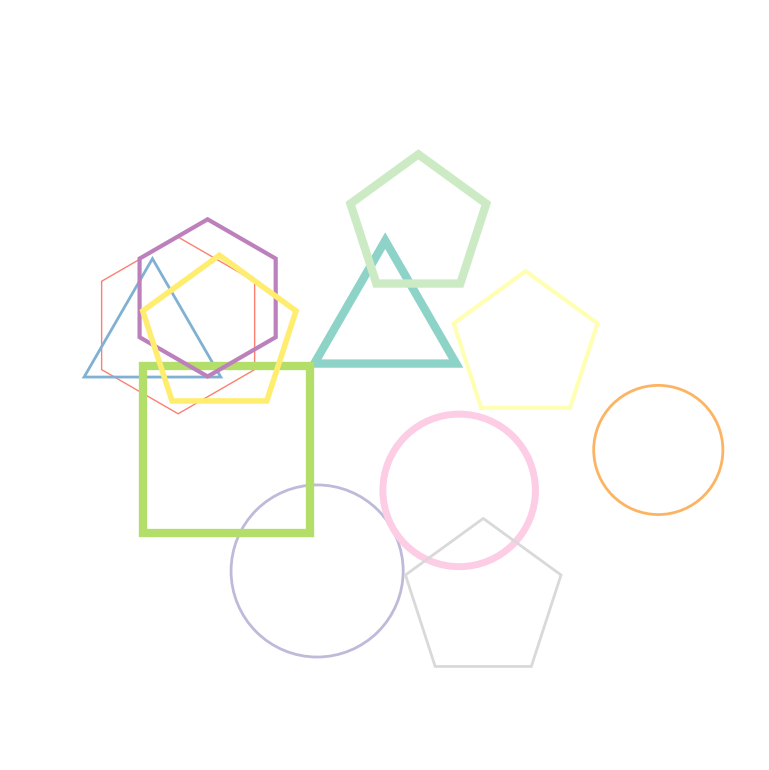[{"shape": "triangle", "thickness": 3, "radius": 0.53, "center": [0.5, 0.581]}, {"shape": "pentagon", "thickness": 1.5, "radius": 0.49, "center": [0.683, 0.55]}, {"shape": "circle", "thickness": 1, "radius": 0.56, "center": [0.412, 0.258]}, {"shape": "hexagon", "thickness": 0.5, "radius": 0.57, "center": [0.231, 0.577]}, {"shape": "triangle", "thickness": 1, "radius": 0.51, "center": [0.198, 0.562]}, {"shape": "circle", "thickness": 1, "radius": 0.42, "center": [0.855, 0.416]}, {"shape": "square", "thickness": 3, "radius": 0.54, "center": [0.295, 0.416]}, {"shape": "circle", "thickness": 2.5, "radius": 0.5, "center": [0.596, 0.363]}, {"shape": "pentagon", "thickness": 1, "radius": 0.53, "center": [0.628, 0.22]}, {"shape": "hexagon", "thickness": 1.5, "radius": 0.51, "center": [0.27, 0.613]}, {"shape": "pentagon", "thickness": 3, "radius": 0.46, "center": [0.543, 0.707]}, {"shape": "pentagon", "thickness": 2, "radius": 0.52, "center": [0.285, 0.564]}]